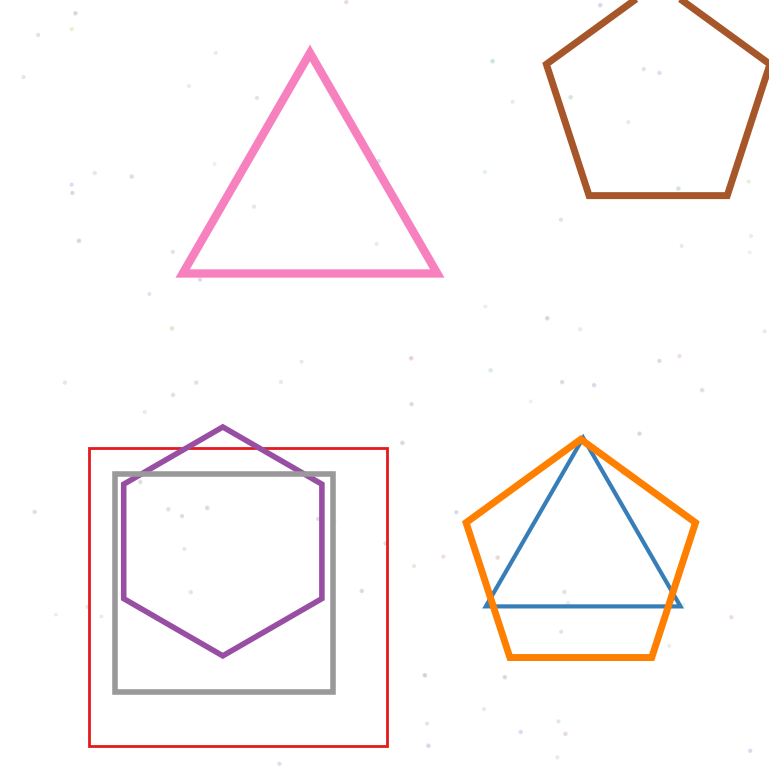[{"shape": "square", "thickness": 1, "radius": 0.97, "center": [0.31, 0.225]}, {"shape": "triangle", "thickness": 1.5, "radius": 0.73, "center": [0.757, 0.285]}, {"shape": "hexagon", "thickness": 2, "radius": 0.74, "center": [0.289, 0.297]}, {"shape": "pentagon", "thickness": 2.5, "radius": 0.78, "center": [0.754, 0.273]}, {"shape": "pentagon", "thickness": 2.5, "radius": 0.76, "center": [0.855, 0.869]}, {"shape": "triangle", "thickness": 3, "radius": 0.95, "center": [0.403, 0.74]}, {"shape": "square", "thickness": 2, "radius": 0.71, "center": [0.29, 0.243]}]